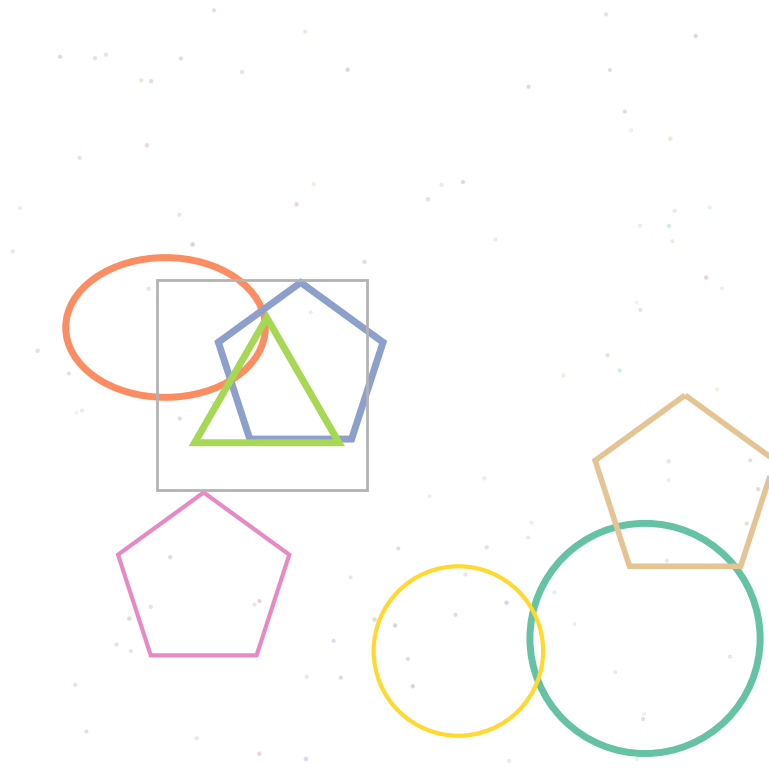[{"shape": "circle", "thickness": 2.5, "radius": 0.75, "center": [0.838, 0.171]}, {"shape": "oval", "thickness": 2.5, "radius": 0.65, "center": [0.215, 0.575]}, {"shape": "pentagon", "thickness": 2.5, "radius": 0.56, "center": [0.391, 0.521]}, {"shape": "pentagon", "thickness": 1.5, "radius": 0.58, "center": [0.265, 0.244]}, {"shape": "triangle", "thickness": 2.5, "radius": 0.54, "center": [0.346, 0.479]}, {"shape": "circle", "thickness": 1.5, "radius": 0.55, "center": [0.595, 0.155]}, {"shape": "pentagon", "thickness": 2, "radius": 0.61, "center": [0.89, 0.364]}, {"shape": "square", "thickness": 1, "radius": 0.68, "center": [0.341, 0.5]}]